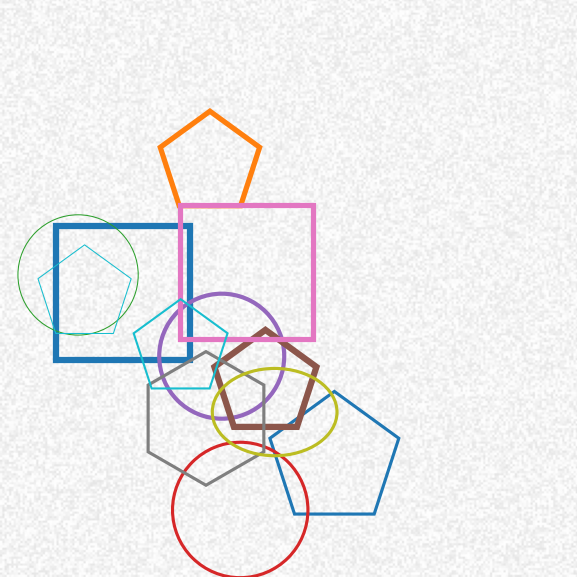[{"shape": "square", "thickness": 3, "radius": 0.58, "center": [0.213, 0.491]}, {"shape": "pentagon", "thickness": 1.5, "radius": 0.59, "center": [0.579, 0.204]}, {"shape": "pentagon", "thickness": 2.5, "radius": 0.45, "center": [0.364, 0.716]}, {"shape": "circle", "thickness": 0.5, "radius": 0.52, "center": [0.135, 0.523]}, {"shape": "circle", "thickness": 1.5, "radius": 0.59, "center": [0.416, 0.116]}, {"shape": "circle", "thickness": 2, "radius": 0.54, "center": [0.384, 0.382]}, {"shape": "pentagon", "thickness": 3, "radius": 0.46, "center": [0.46, 0.335]}, {"shape": "square", "thickness": 2.5, "radius": 0.58, "center": [0.427, 0.528]}, {"shape": "hexagon", "thickness": 1.5, "radius": 0.58, "center": [0.357, 0.275]}, {"shape": "oval", "thickness": 1.5, "radius": 0.54, "center": [0.476, 0.286]}, {"shape": "pentagon", "thickness": 0.5, "radius": 0.42, "center": [0.146, 0.49]}, {"shape": "pentagon", "thickness": 1, "radius": 0.43, "center": [0.313, 0.396]}]